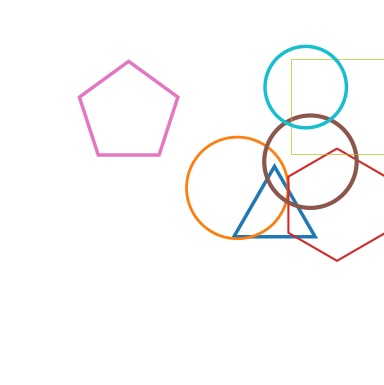[{"shape": "triangle", "thickness": 2.5, "radius": 0.61, "center": [0.713, 0.446]}, {"shape": "circle", "thickness": 2, "radius": 0.66, "center": [0.616, 0.512]}, {"shape": "hexagon", "thickness": 1.5, "radius": 0.73, "center": [0.875, 0.468]}, {"shape": "circle", "thickness": 3, "radius": 0.6, "center": [0.806, 0.58]}, {"shape": "pentagon", "thickness": 2.5, "radius": 0.67, "center": [0.334, 0.706]}, {"shape": "square", "thickness": 0.5, "radius": 0.62, "center": [0.878, 0.724]}, {"shape": "circle", "thickness": 2.5, "radius": 0.53, "center": [0.794, 0.774]}]